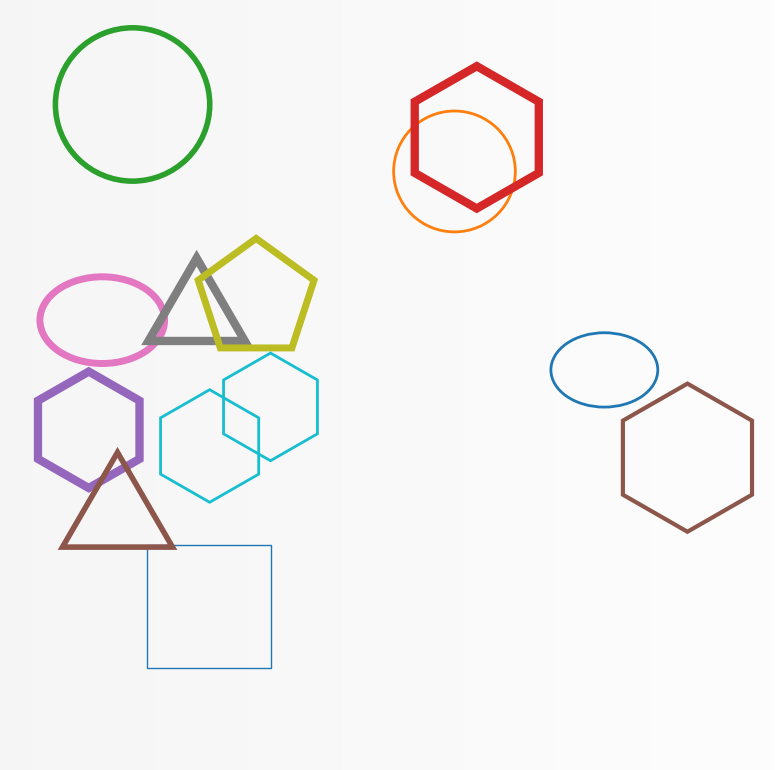[{"shape": "square", "thickness": 0.5, "radius": 0.4, "center": [0.269, 0.212]}, {"shape": "oval", "thickness": 1, "radius": 0.34, "center": [0.78, 0.52]}, {"shape": "circle", "thickness": 1, "radius": 0.39, "center": [0.586, 0.777]}, {"shape": "circle", "thickness": 2, "radius": 0.5, "center": [0.171, 0.864]}, {"shape": "hexagon", "thickness": 3, "radius": 0.46, "center": [0.615, 0.822]}, {"shape": "hexagon", "thickness": 3, "radius": 0.38, "center": [0.115, 0.442]}, {"shape": "triangle", "thickness": 2, "radius": 0.41, "center": [0.152, 0.33]}, {"shape": "hexagon", "thickness": 1.5, "radius": 0.48, "center": [0.887, 0.406]}, {"shape": "oval", "thickness": 2.5, "radius": 0.4, "center": [0.132, 0.584]}, {"shape": "triangle", "thickness": 3, "radius": 0.36, "center": [0.254, 0.593]}, {"shape": "pentagon", "thickness": 2.5, "radius": 0.39, "center": [0.33, 0.612]}, {"shape": "hexagon", "thickness": 1, "radius": 0.37, "center": [0.271, 0.421]}, {"shape": "hexagon", "thickness": 1, "radius": 0.35, "center": [0.349, 0.472]}]